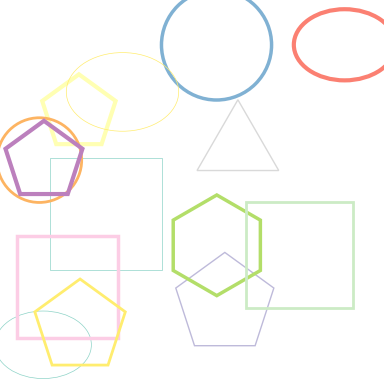[{"shape": "oval", "thickness": 0.5, "radius": 0.63, "center": [0.112, 0.104]}, {"shape": "square", "thickness": 0.5, "radius": 0.73, "center": [0.276, 0.444]}, {"shape": "pentagon", "thickness": 3, "radius": 0.5, "center": [0.205, 0.707]}, {"shape": "pentagon", "thickness": 1, "radius": 0.67, "center": [0.584, 0.21]}, {"shape": "oval", "thickness": 3, "radius": 0.66, "center": [0.895, 0.884]}, {"shape": "circle", "thickness": 2.5, "radius": 0.71, "center": [0.562, 0.883]}, {"shape": "circle", "thickness": 2, "radius": 0.55, "center": [0.102, 0.584]}, {"shape": "hexagon", "thickness": 2.5, "radius": 0.65, "center": [0.563, 0.363]}, {"shape": "square", "thickness": 2.5, "radius": 0.66, "center": [0.175, 0.254]}, {"shape": "triangle", "thickness": 1, "radius": 0.61, "center": [0.618, 0.618]}, {"shape": "pentagon", "thickness": 3, "radius": 0.53, "center": [0.114, 0.581]}, {"shape": "square", "thickness": 2, "radius": 0.69, "center": [0.777, 0.338]}, {"shape": "pentagon", "thickness": 2, "radius": 0.62, "center": [0.208, 0.152]}, {"shape": "oval", "thickness": 0.5, "radius": 0.73, "center": [0.318, 0.761]}]